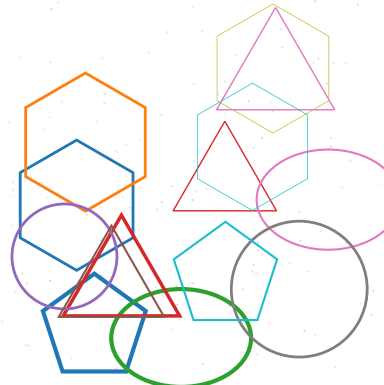[{"shape": "hexagon", "thickness": 2, "radius": 0.85, "center": [0.199, 0.467]}, {"shape": "pentagon", "thickness": 3, "radius": 0.7, "center": [0.245, 0.149]}, {"shape": "hexagon", "thickness": 2, "radius": 0.9, "center": [0.222, 0.631]}, {"shape": "oval", "thickness": 3, "radius": 0.91, "center": [0.471, 0.122]}, {"shape": "triangle", "thickness": 1, "radius": 0.78, "center": [0.584, 0.53]}, {"shape": "triangle", "thickness": 2.5, "radius": 0.87, "center": [0.315, 0.267]}, {"shape": "circle", "thickness": 2, "radius": 0.68, "center": [0.167, 0.334]}, {"shape": "triangle", "thickness": 1.5, "radius": 0.79, "center": [0.29, 0.256]}, {"shape": "triangle", "thickness": 1, "radius": 0.89, "center": [0.716, 0.803]}, {"shape": "oval", "thickness": 1.5, "radius": 0.93, "center": [0.852, 0.481]}, {"shape": "circle", "thickness": 2, "radius": 0.88, "center": [0.777, 0.249]}, {"shape": "hexagon", "thickness": 0.5, "radius": 0.84, "center": [0.709, 0.822]}, {"shape": "hexagon", "thickness": 0.5, "radius": 0.83, "center": [0.656, 0.619]}, {"shape": "pentagon", "thickness": 1.5, "radius": 0.71, "center": [0.586, 0.283]}]